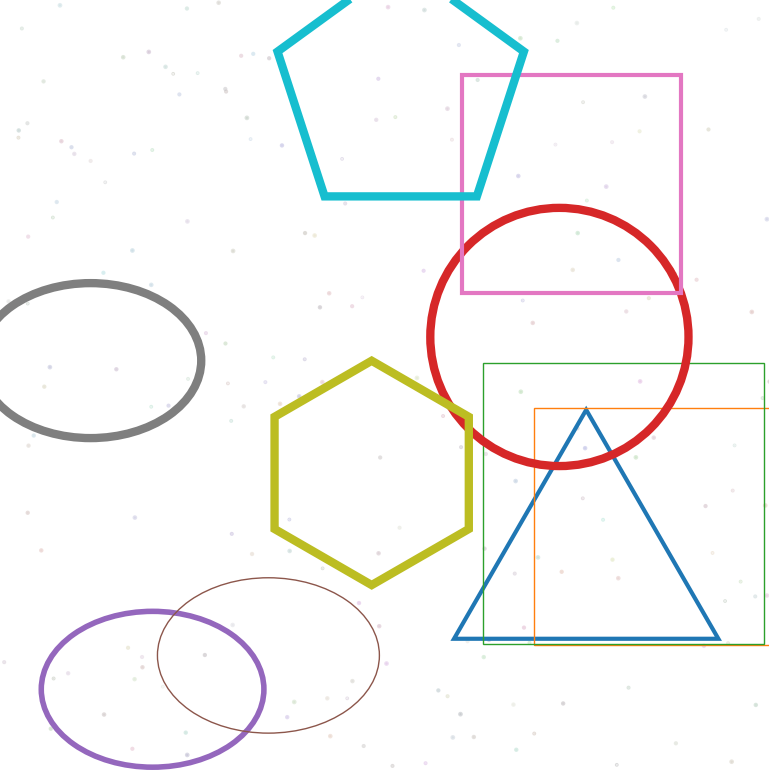[{"shape": "triangle", "thickness": 1.5, "radius": 0.99, "center": [0.761, 0.27]}, {"shape": "square", "thickness": 0.5, "radius": 0.77, "center": [0.848, 0.316]}, {"shape": "square", "thickness": 0.5, "radius": 0.91, "center": [0.81, 0.346]}, {"shape": "circle", "thickness": 3, "radius": 0.84, "center": [0.726, 0.562]}, {"shape": "oval", "thickness": 2, "radius": 0.72, "center": [0.198, 0.105]}, {"shape": "oval", "thickness": 0.5, "radius": 0.72, "center": [0.349, 0.149]}, {"shape": "square", "thickness": 1.5, "radius": 0.71, "center": [0.742, 0.761]}, {"shape": "oval", "thickness": 3, "radius": 0.72, "center": [0.118, 0.532]}, {"shape": "hexagon", "thickness": 3, "radius": 0.73, "center": [0.483, 0.386]}, {"shape": "pentagon", "thickness": 3, "radius": 0.84, "center": [0.52, 0.881]}]